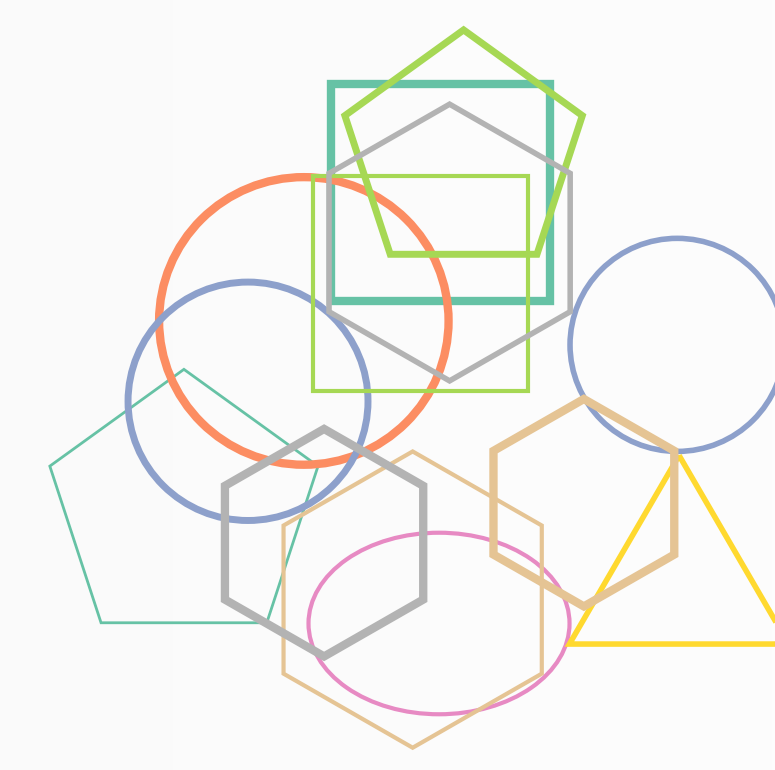[{"shape": "square", "thickness": 3, "radius": 0.71, "center": [0.568, 0.75]}, {"shape": "pentagon", "thickness": 1, "radius": 0.91, "center": [0.237, 0.338]}, {"shape": "circle", "thickness": 3, "radius": 0.93, "center": [0.392, 0.583]}, {"shape": "circle", "thickness": 2, "radius": 0.69, "center": [0.874, 0.552]}, {"shape": "circle", "thickness": 2.5, "radius": 0.77, "center": [0.32, 0.479]}, {"shape": "oval", "thickness": 1.5, "radius": 0.84, "center": [0.566, 0.19]}, {"shape": "square", "thickness": 1.5, "radius": 0.7, "center": [0.543, 0.632]}, {"shape": "pentagon", "thickness": 2.5, "radius": 0.81, "center": [0.598, 0.8]}, {"shape": "triangle", "thickness": 2, "radius": 0.82, "center": [0.876, 0.245]}, {"shape": "hexagon", "thickness": 1.5, "radius": 0.96, "center": [0.532, 0.221]}, {"shape": "hexagon", "thickness": 3, "radius": 0.67, "center": [0.753, 0.347]}, {"shape": "hexagon", "thickness": 2, "radius": 0.9, "center": [0.58, 0.685]}, {"shape": "hexagon", "thickness": 3, "radius": 0.74, "center": [0.418, 0.295]}]